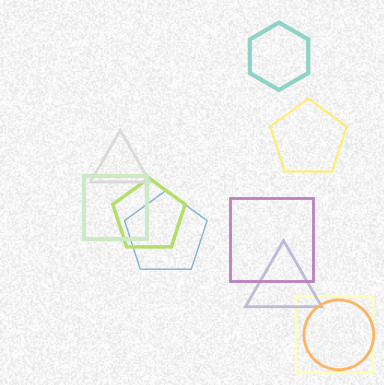[{"shape": "hexagon", "thickness": 3, "radius": 0.44, "center": [0.725, 0.854]}, {"shape": "square", "thickness": 1.5, "radius": 0.5, "center": [0.869, 0.132]}, {"shape": "triangle", "thickness": 2, "radius": 0.57, "center": [0.737, 0.261]}, {"shape": "pentagon", "thickness": 1, "radius": 0.56, "center": [0.431, 0.392]}, {"shape": "circle", "thickness": 2, "radius": 0.45, "center": [0.88, 0.13]}, {"shape": "pentagon", "thickness": 2.5, "radius": 0.49, "center": [0.387, 0.439]}, {"shape": "triangle", "thickness": 2, "radius": 0.45, "center": [0.312, 0.572]}, {"shape": "square", "thickness": 2, "radius": 0.54, "center": [0.706, 0.379]}, {"shape": "square", "thickness": 3, "radius": 0.41, "center": [0.299, 0.46]}, {"shape": "pentagon", "thickness": 1.5, "radius": 0.52, "center": [0.801, 0.639]}]